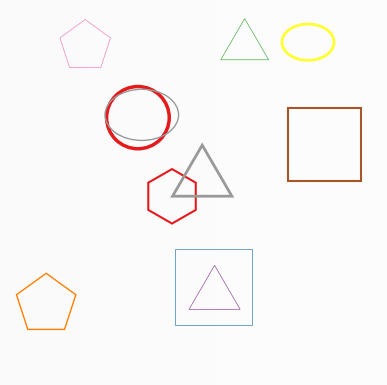[{"shape": "circle", "thickness": 2.5, "radius": 0.4, "center": [0.356, 0.694]}, {"shape": "hexagon", "thickness": 1.5, "radius": 0.35, "center": [0.444, 0.49]}, {"shape": "square", "thickness": 0.5, "radius": 0.5, "center": [0.55, 0.255]}, {"shape": "triangle", "thickness": 0.5, "radius": 0.36, "center": [0.631, 0.88]}, {"shape": "triangle", "thickness": 0.5, "radius": 0.38, "center": [0.554, 0.235]}, {"shape": "pentagon", "thickness": 1, "radius": 0.4, "center": [0.119, 0.21]}, {"shape": "oval", "thickness": 2, "radius": 0.34, "center": [0.795, 0.89]}, {"shape": "square", "thickness": 1.5, "radius": 0.47, "center": [0.837, 0.624]}, {"shape": "pentagon", "thickness": 0.5, "radius": 0.34, "center": [0.22, 0.88]}, {"shape": "triangle", "thickness": 2, "radius": 0.44, "center": [0.522, 0.535]}, {"shape": "oval", "thickness": 1, "radius": 0.47, "center": [0.366, 0.702]}]